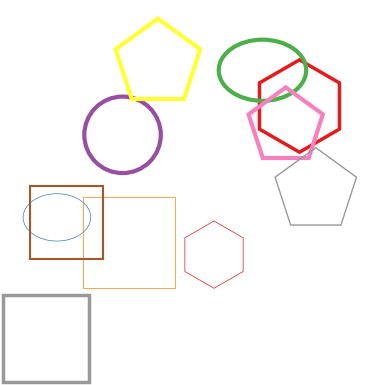[{"shape": "hexagon", "thickness": 2.5, "radius": 0.6, "center": [0.778, 0.725]}, {"shape": "hexagon", "thickness": 0.5, "radius": 0.44, "center": [0.556, 0.339]}, {"shape": "oval", "thickness": 0.5, "radius": 0.44, "center": [0.148, 0.435]}, {"shape": "oval", "thickness": 3, "radius": 0.57, "center": [0.682, 0.818]}, {"shape": "circle", "thickness": 3, "radius": 0.5, "center": [0.318, 0.65]}, {"shape": "square", "thickness": 0.5, "radius": 0.59, "center": [0.335, 0.369]}, {"shape": "pentagon", "thickness": 3, "radius": 0.58, "center": [0.41, 0.836]}, {"shape": "square", "thickness": 1.5, "radius": 0.47, "center": [0.173, 0.422]}, {"shape": "pentagon", "thickness": 3, "radius": 0.51, "center": [0.742, 0.672]}, {"shape": "pentagon", "thickness": 1, "radius": 0.56, "center": [0.82, 0.505]}, {"shape": "square", "thickness": 2.5, "radius": 0.56, "center": [0.12, 0.121]}]